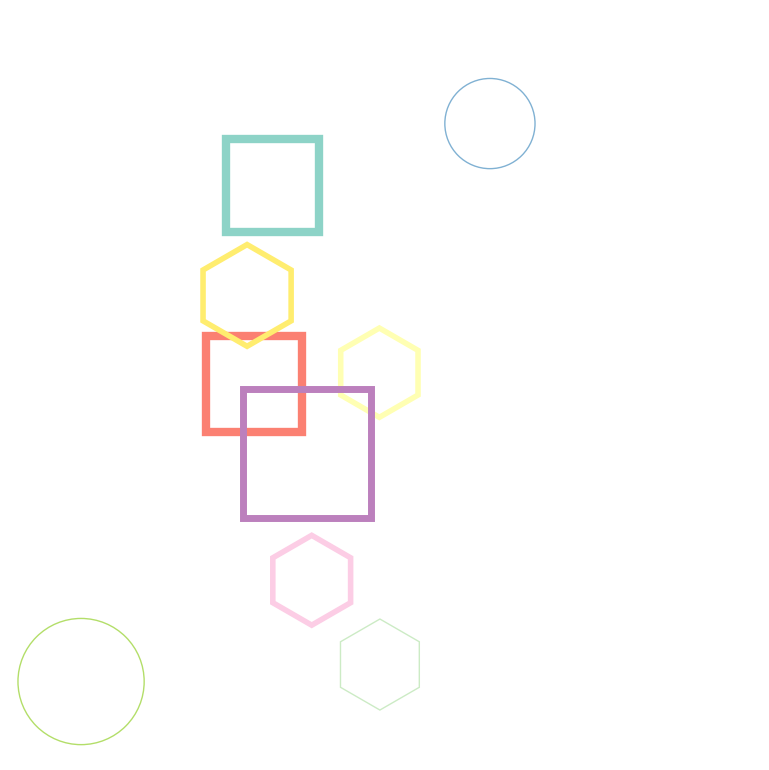[{"shape": "square", "thickness": 3, "radius": 0.3, "center": [0.354, 0.759]}, {"shape": "hexagon", "thickness": 2, "radius": 0.29, "center": [0.493, 0.516]}, {"shape": "square", "thickness": 3, "radius": 0.31, "center": [0.33, 0.502]}, {"shape": "circle", "thickness": 0.5, "radius": 0.29, "center": [0.636, 0.84]}, {"shape": "circle", "thickness": 0.5, "radius": 0.41, "center": [0.105, 0.115]}, {"shape": "hexagon", "thickness": 2, "radius": 0.29, "center": [0.405, 0.246]}, {"shape": "square", "thickness": 2.5, "radius": 0.42, "center": [0.399, 0.411]}, {"shape": "hexagon", "thickness": 0.5, "radius": 0.3, "center": [0.493, 0.137]}, {"shape": "hexagon", "thickness": 2, "radius": 0.33, "center": [0.321, 0.616]}]